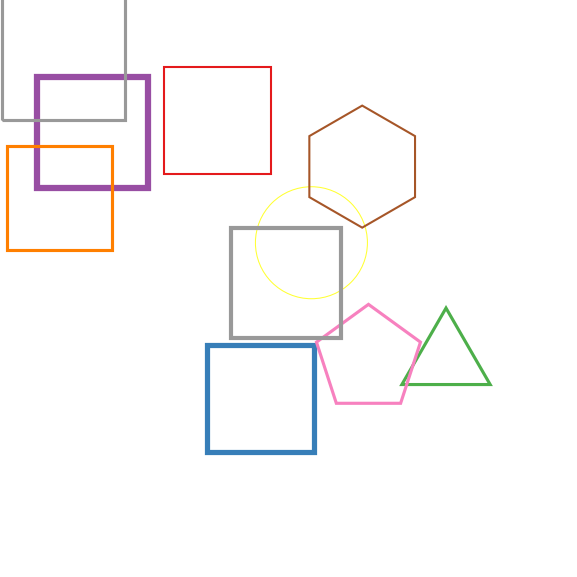[{"shape": "square", "thickness": 1, "radius": 0.46, "center": [0.377, 0.791]}, {"shape": "square", "thickness": 2.5, "radius": 0.46, "center": [0.451, 0.31]}, {"shape": "triangle", "thickness": 1.5, "radius": 0.44, "center": [0.772, 0.377]}, {"shape": "square", "thickness": 3, "radius": 0.48, "center": [0.16, 0.77]}, {"shape": "square", "thickness": 1.5, "radius": 0.45, "center": [0.103, 0.656]}, {"shape": "circle", "thickness": 0.5, "radius": 0.48, "center": [0.539, 0.579]}, {"shape": "hexagon", "thickness": 1, "radius": 0.53, "center": [0.627, 0.711]}, {"shape": "pentagon", "thickness": 1.5, "radius": 0.47, "center": [0.638, 0.377]}, {"shape": "square", "thickness": 2, "radius": 0.47, "center": [0.495, 0.51]}, {"shape": "square", "thickness": 1.5, "radius": 0.53, "center": [0.11, 0.898]}]